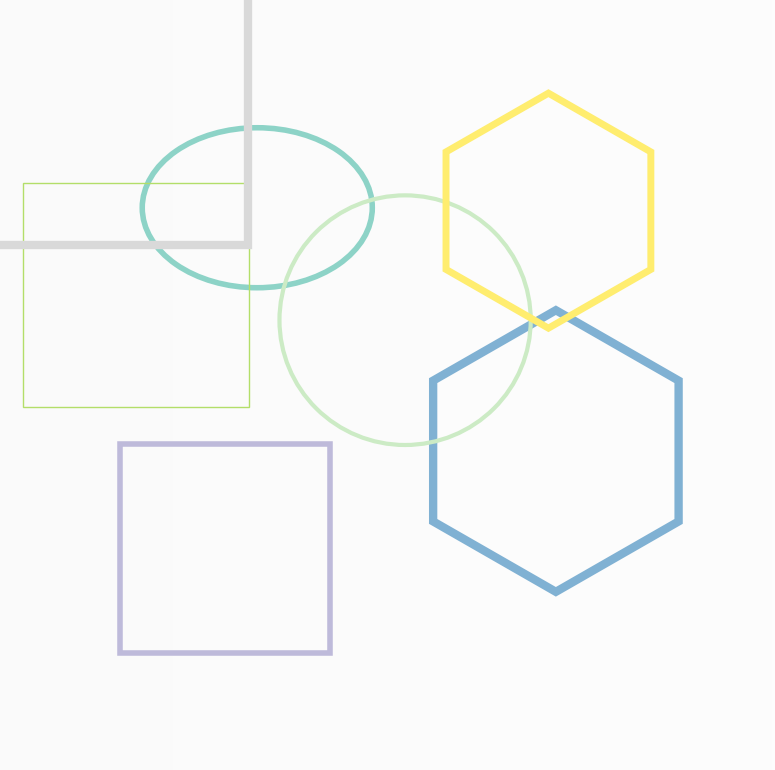[{"shape": "oval", "thickness": 2, "radius": 0.74, "center": [0.332, 0.73]}, {"shape": "square", "thickness": 2, "radius": 0.68, "center": [0.29, 0.288]}, {"shape": "hexagon", "thickness": 3, "radius": 0.91, "center": [0.717, 0.414]}, {"shape": "square", "thickness": 0.5, "radius": 0.73, "center": [0.176, 0.617]}, {"shape": "square", "thickness": 3, "radius": 1.0, "center": [0.121, 0.881]}, {"shape": "circle", "thickness": 1.5, "radius": 0.81, "center": [0.523, 0.584]}, {"shape": "hexagon", "thickness": 2.5, "radius": 0.76, "center": [0.708, 0.726]}]